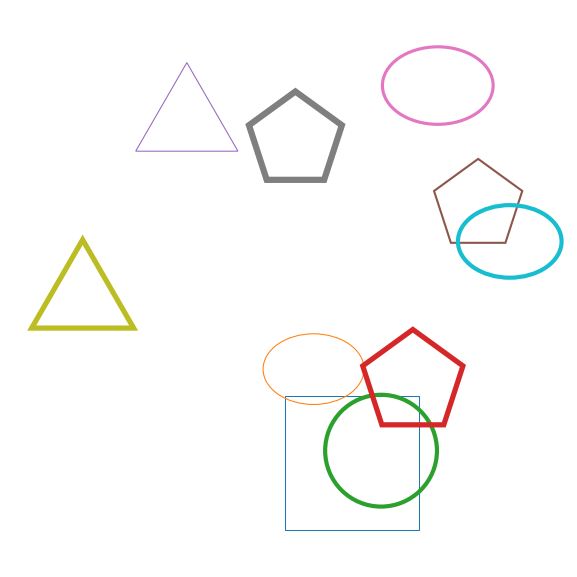[{"shape": "square", "thickness": 0.5, "radius": 0.58, "center": [0.61, 0.197]}, {"shape": "oval", "thickness": 0.5, "radius": 0.44, "center": [0.543, 0.36]}, {"shape": "circle", "thickness": 2, "radius": 0.48, "center": [0.66, 0.219]}, {"shape": "pentagon", "thickness": 2.5, "radius": 0.46, "center": [0.715, 0.337]}, {"shape": "triangle", "thickness": 0.5, "radius": 0.51, "center": [0.324, 0.788]}, {"shape": "pentagon", "thickness": 1, "radius": 0.4, "center": [0.828, 0.644]}, {"shape": "oval", "thickness": 1.5, "radius": 0.48, "center": [0.758, 0.851]}, {"shape": "pentagon", "thickness": 3, "radius": 0.42, "center": [0.512, 0.756]}, {"shape": "triangle", "thickness": 2.5, "radius": 0.51, "center": [0.143, 0.482]}, {"shape": "oval", "thickness": 2, "radius": 0.45, "center": [0.883, 0.581]}]